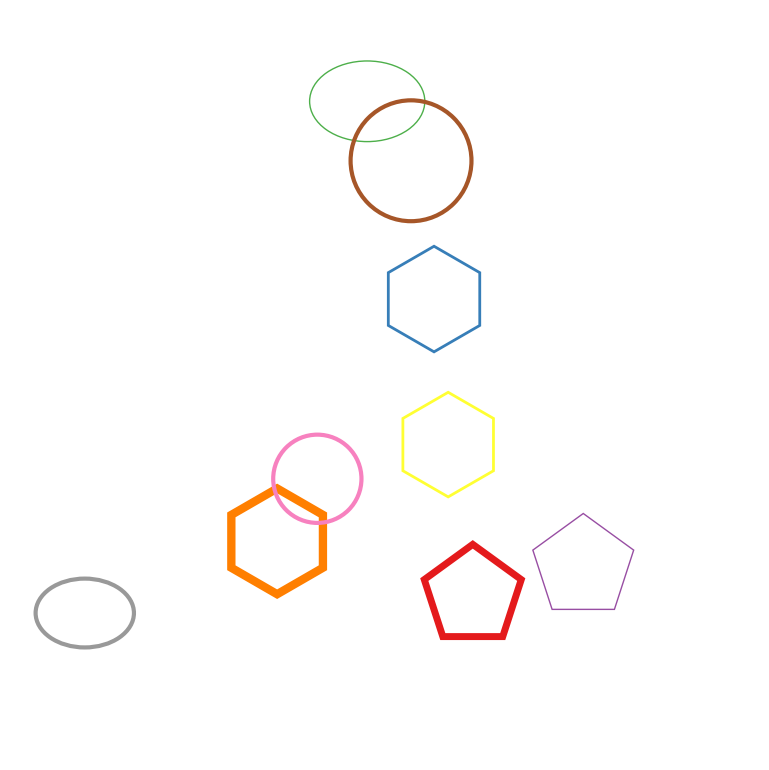[{"shape": "pentagon", "thickness": 2.5, "radius": 0.33, "center": [0.614, 0.227]}, {"shape": "hexagon", "thickness": 1, "radius": 0.34, "center": [0.564, 0.612]}, {"shape": "oval", "thickness": 0.5, "radius": 0.37, "center": [0.477, 0.868]}, {"shape": "pentagon", "thickness": 0.5, "radius": 0.34, "center": [0.757, 0.264]}, {"shape": "hexagon", "thickness": 3, "radius": 0.34, "center": [0.36, 0.297]}, {"shape": "hexagon", "thickness": 1, "radius": 0.34, "center": [0.582, 0.423]}, {"shape": "circle", "thickness": 1.5, "radius": 0.39, "center": [0.534, 0.791]}, {"shape": "circle", "thickness": 1.5, "radius": 0.29, "center": [0.412, 0.378]}, {"shape": "oval", "thickness": 1.5, "radius": 0.32, "center": [0.11, 0.204]}]